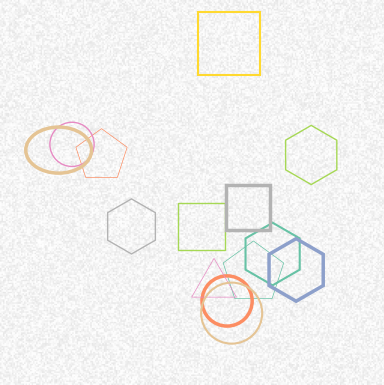[{"shape": "pentagon", "thickness": 0.5, "radius": 0.41, "center": [0.658, 0.291]}, {"shape": "hexagon", "thickness": 1.5, "radius": 0.41, "center": [0.708, 0.34]}, {"shape": "pentagon", "thickness": 0.5, "radius": 0.35, "center": [0.264, 0.596]}, {"shape": "circle", "thickness": 2.5, "radius": 0.33, "center": [0.59, 0.218]}, {"shape": "hexagon", "thickness": 2.5, "radius": 0.41, "center": [0.769, 0.299]}, {"shape": "triangle", "thickness": 0.5, "radius": 0.34, "center": [0.556, 0.262]}, {"shape": "circle", "thickness": 1, "radius": 0.29, "center": [0.187, 0.625]}, {"shape": "square", "thickness": 1, "radius": 0.3, "center": [0.523, 0.412]}, {"shape": "hexagon", "thickness": 1, "radius": 0.38, "center": [0.808, 0.597]}, {"shape": "square", "thickness": 1.5, "radius": 0.4, "center": [0.596, 0.887]}, {"shape": "circle", "thickness": 1.5, "radius": 0.4, "center": [0.602, 0.187]}, {"shape": "oval", "thickness": 2.5, "radius": 0.43, "center": [0.152, 0.61]}, {"shape": "square", "thickness": 2.5, "radius": 0.29, "center": [0.645, 0.461]}, {"shape": "hexagon", "thickness": 1, "radius": 0.36, "center": [0.342, 0.412]}]